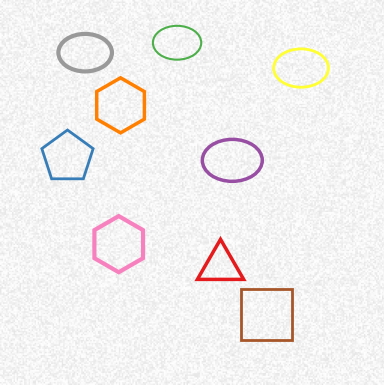[{"shape": "triangle", "thickness": 2.5, "radius": 0.35, "center": [0.573, 0.309]}, {"shape": "pentagon", "thickness": 2, "radius": 0.35, "center": [0.175, 0.592]}, {"shape": "oval", "thickness": 1.5, "radius": 0.31, "center": [0.46, 0.889]}, {"shape": "oval", "thickness": 2.5, "radius": 0.39, "center": [0.603, 0.584]}, {"shape": "hexagon", "thickness": 2.5, "radius": 0.36, "center": [0.313, 0.726]}, {"shape": "oval", "thickness": 2, "radius": 0.36, "center": [0.782, 0.823]}, {"shape": "square", "thickness": 2, "radius": 0.33, "center": [0.693, 0.183]}, {"shape": "hexagon", "thickness": 3, "radius": 0.36, "center": [0.308, 0.366]}, {"shape": "oval", "thickness": 3, "radius": 0.35, "center": [0.221, 0.863]}]